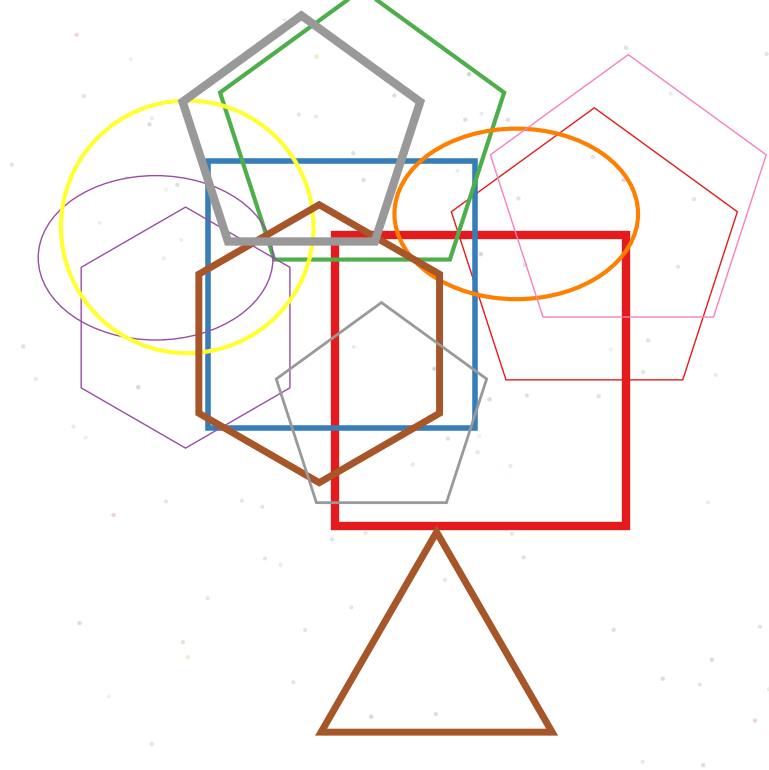[{"shape": "square", "thickness": 3, "radius": 0.94, "center": [0.624, 0.506]}, {"shape": "pentagon", "thickness": 0.5, "radius": 0.98, "center": [0.772, 0.665]}, {"shape": "square", "thickness": 2, "radius": 0.87, "center": [0.443, 0.618]}, {"shape": "pentagon", "thickness": 1.5, "radius": 0.97, "center": [0.47, 0.82]}, {"shape": "hexagon", "thickness": 0.5, "radius": 0.78, "center": [0.241, 0.575]}, {"shape": "oval", "thickness": 0.5, "radius": 0.76, "center": [0.202, 0.665]}, {"shape": "oval", "thickness": 1.5, "radius": 0.79, "center": [0.67, 0.722]}, {"shape": "circle", "thickness": 1.5, "radius": 0.82, "center": [0.243, 0.705]}, {"shape": "triangle", "thickness": 2.5, "radius": 0.87, "center": [0.567, 0.136]}, {"shape": "hexagon", "thickness": 2.5, "radius": 0.9, "center": [0.415, 0.554]}, {"shape": "pentagon", "thickness": 0.5, "radius": 0.94, "center": [0.816, 0.741]}, {"shape": "pentagon", "thickness": 3, "radius": 0.81, "center": [0.391, 0.818]}, {"shape": "pentagon", "thickness": 1, "radius": 0.72, "center": [0.495, 0.463]}]